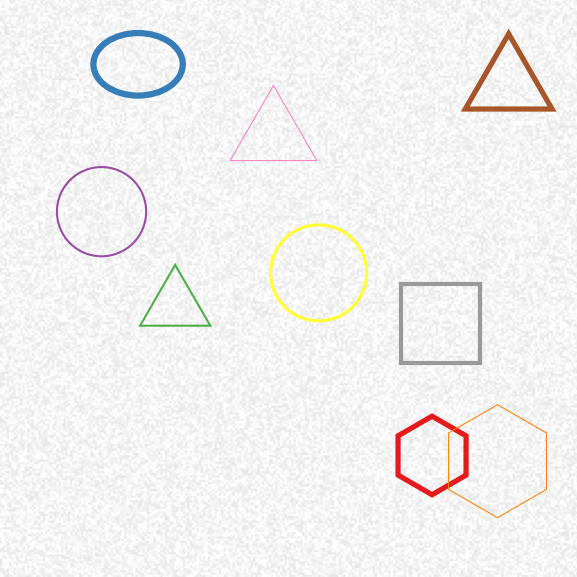[{"shape": "hexagon", "thickness": 2.5, "radius": 0.34, "center": [0.748, 0.21]}, {"shape": "oval", "thickness": 3, "radius": 0.39, "center": [0.239, 0.888]}, {"shape": "triangle", "thickness": 1, "radius": 0.35, "center": [0.303, 0.47]}, {"shape": "circle", "thickness": 1, "radius": 0.39, "center": [0.176, 0.633]}, {"shape": "hexagon", "thickness": 0.5, "radius": 0.49, "center": [0.861, 0.201]}, {"shape": "circle", "thickness": 1.5, "radius": 0.42, "center": [0.552, 0.527]}, {"shape": "triangle", "thickness": 2.5, "radius": 0.43, "center": [0.881, 0.854]}, {"shape": "triangle", "thickness": 0.5, "radius": 0.43, "center": [0.474, 0.764]}, {"shape": "square", "thickness": 2, "radius": 0.34, "center": [0.763, 0.439]}]